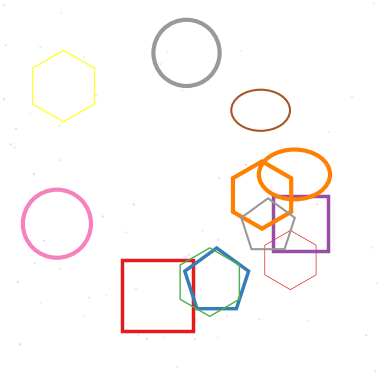[{"shape": "hexagon", "thickness": 0.5, "radius": 0.38, "center": [0.754, 0.325]}, {"shape": "square", "thickness": 2.5, "radius": 0.46, "center": [0.41, 0.233]}, {"shape": "pentagon", "thickness": 2.5, "radius": 0.44, "center": [0.563, 0.269]}, {"shape": "hexagon", "thickness": 1, "radius": 0.44, "center": [0.545, 0.267]}, {"shape": "square", "thickness": 2.5, "radius": 0.36, "center": [0.78, 0.419]}, {"shape": "oval", "thickness": 3, "radius": 0.46, "center": [0.765, 0.547]}, {"shape": "hexagon", "thickness": 3, "radius": 0.44, "center": [0.681, 0.494]}, {"shape": "hexagon", "thickness": 1, "radius": 0.46, "center": [0.165, 0.776]}, {"shape": "oval", "thickness": 1.5, "radius": 0.38, "center": [0.677, 0.714]}, {"shape": "circle", "thickness": 3, "radius": 0.44, "center": [0.148, 0.419]}, {"shape": "circle", "thickness": 3, "radius": 0.43, "center": [0.484, 0.863]}, {"shape": "pentagon", "thickness": 1.5, "radius": 0.37, "center": [0.696, 0.412]}]